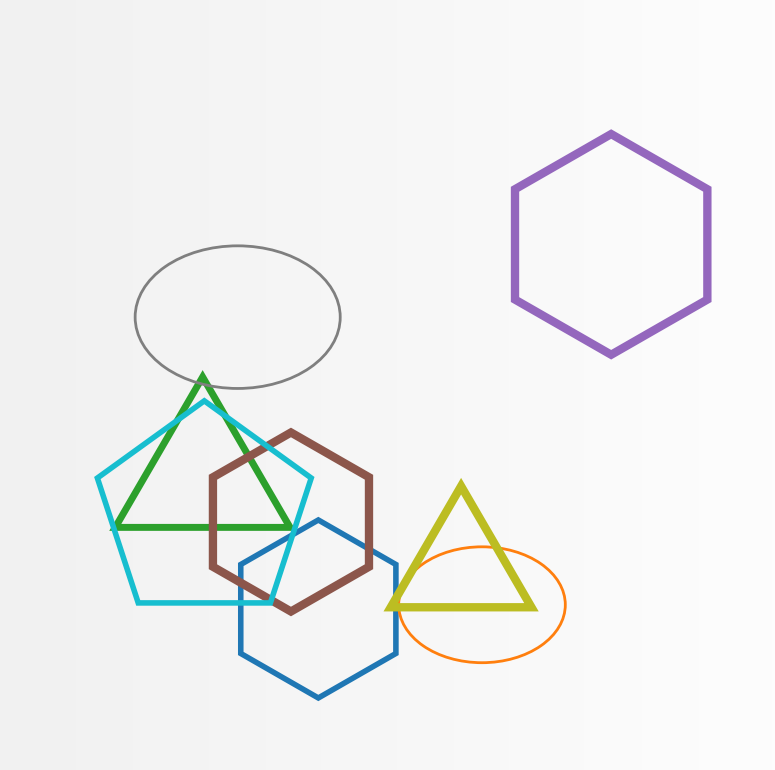[{"shape": "hexagon", "thickness": 2, "radius": 0.58, "center": [0.411, 0.209]}, {"shape": "oval", "thickness": 1, "radius": 0.54, "center": [0.622, 0.215]}, {"shape": "triangle", "thickness": 2.5, "radius": 0.65, "center": [0.261, 0.38]}, {"shape": "hexagon", "thickness": 3, "radius": 0.72, "center": [0.789, 0.683]}, {"shape": "hexagon", "thickness": 3, "radius": 0.58, "center": [0.375, 0.322]}, {"shape": "oval", "thickness": 1, "radius": 0.66, "center": [0.307, 0.588]}, {"shape": "triangle", "thickness": 3, "radius": 0.52, "center": [0.595, 0.264]}, {"shape": "pentagon", "thickness": 2, "radius": 0.73, "center": [0.264, 0.334]}]